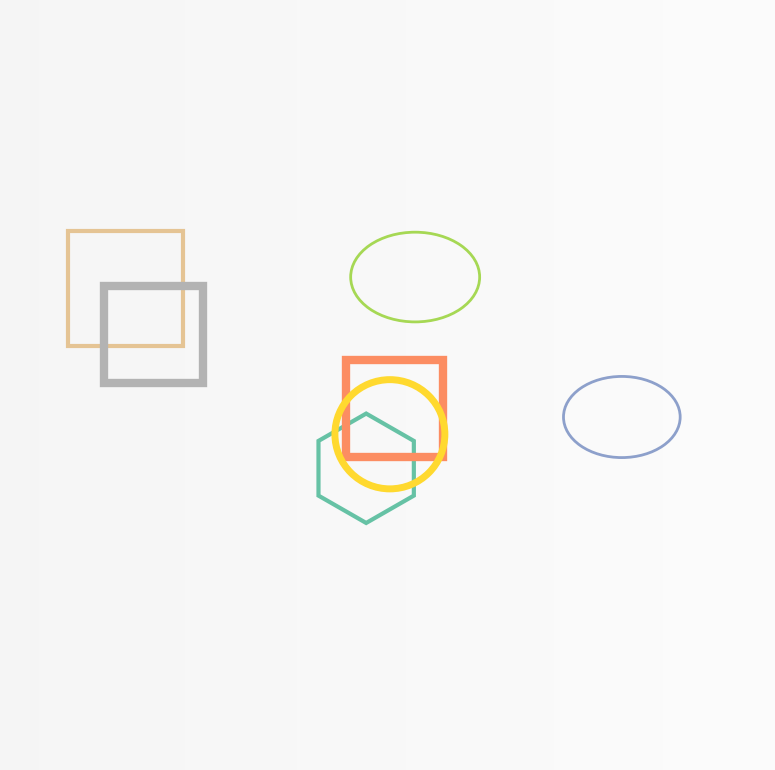[{"shape": "hexagon", "thickness": 1.5, "radius": 0.36, "center": [0.472, 0.392]}, {"shape": "square", "thickness": 3, "radius": 0.32, "center": [0.509, 0.469]}, {"shape": "oval", "thickness": 1, "radius": 0.38, "center": [0.802, 0.458]}, {"shape": "oval", "thickness": 1, "radius": 0.42, "center": [0.536, 0.64]}, {"shape": "circle", "thickness": 2.5, "radius": 0.35, "center": [0.503, 0.436]}, {"shape": "square", "thickness": 1.5, "radius": 0.37, "center": [0.162, 0.625]}, {"shape": "square", "thickness": 3, "radius": 0.32, "center": [0.198, 0.566]}]